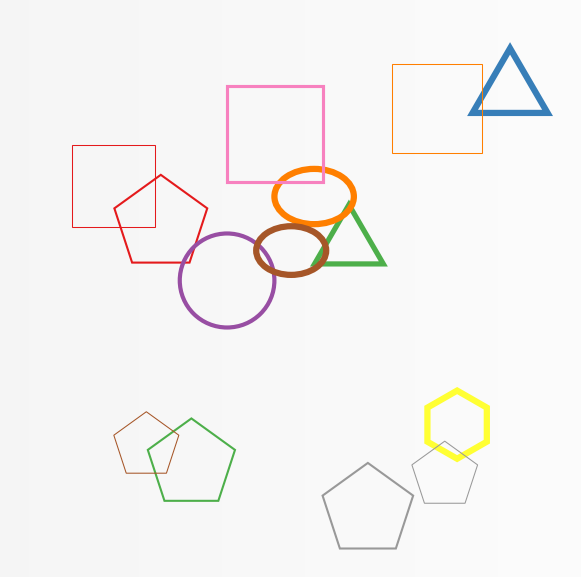[{"shape": "pentagon", "thickness": 1, "radius": 0.42, "center": [0.277, 0.612]}, {"shape": "square", "thickness": 0.5, "radius": 0.36, "center": [0.196, 0.677]}, {"shape": "triangle", "thickness": 3, "radius": 0.37, "center": [0.878, 0.841]}, {"shape": "pentagon", "thickness": 1, "radius": 0.39, "center": [0.329, 0.196]}, {"shape": "triangle", "thickness": 2.5, "radius": 0.34, "center": [0.6, 0.576]}, {"shape": "circle", "thickness": 2, "radius": 0.41, "center": [0.391, 0.513]}, {"shape": "square", "thickness": 0.5, "radius": 0.39, "center": [0.752, 0.812]}, {"shape": "oval", "thickness": 3, "radius": 0.34, "center": [0.54, 0.659]}, {"shape": "hexagon", "thickness": 3, "radius": 0.29, "center": [0.786, 0.264]}, {"shape": "pentagon", "thickness": 0.5, "radius": 0.29, "center": [0.252, 0.227]}, {"shape": "oval", "thickness": 3, "radius": 0.3, "center": [0.501, 0.565]}, {"shape": "square", "thickness": 1.5, "radius": 0.42, "center": [0.473, 0.767]}, {"shape": "pentagon", "thickness": 1, "radius": 0.41, "center": [0.633, 0.116]}, {"shape": "pentagon", "thickness": 0.5, "radius": 0.3, "center": [0.765, 0.176]}]